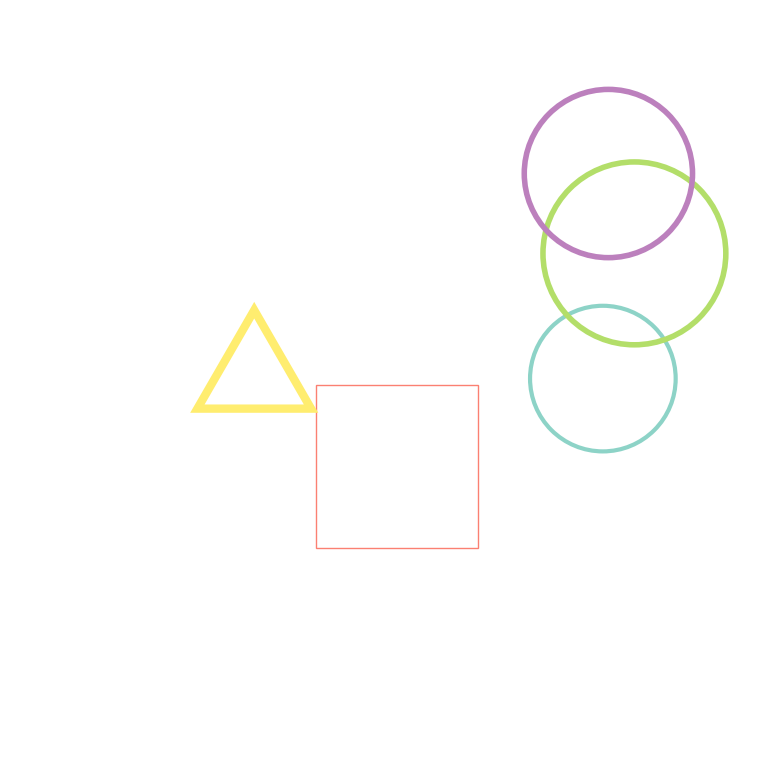[{"shape": "circle", "thickness": 1.5, "radius": 0.47, "center": [0.783, 0.508]}, {"shape": "square", "thickness": 0.5, "radius": 0.53, "center": [0.516, 0.394]}, {"shape": "circle", "thickness": 2, "radius": 0.59, "center": [0.824, 0.671]}, {"shape": "circle", "thickness": 2, "radius": 0.55, "center": [0.79, 0.775]}, {"shape": "triangle", "thickness": 3, "radius": 0.43, "center": [0.33, 0.512]}]